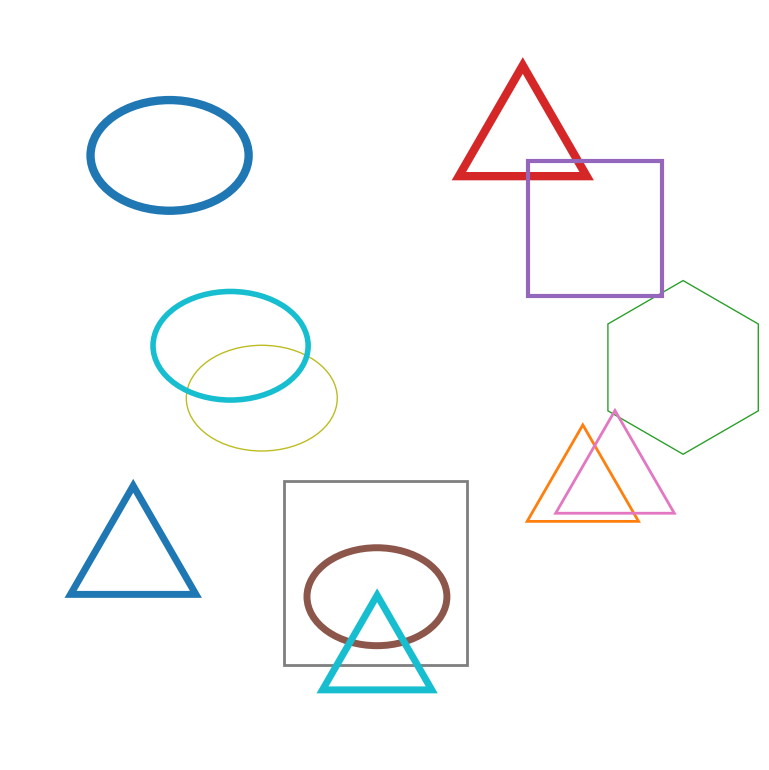[{"shape": "triangle", "thickness": 2.5, "radius": 0.47, "center": [0.173, 0.275]}, {"shape": "oval", "thickness": 3, "radius": 0.51, "center": [0.22, 0.798]}, {"shape": "triangle", "thickness": 1, "radius": 0.42, "center": [0.757, 0.365]}, {"shape": "hexagon", "thickness": 0.5, "radius": 0.56, "center": [0.887, 0.523]}, {"shape": "triangle", "thickness": 3, "radius": 0.48, "center": [0.679, 0.819]}, {"shape": "square", "thickness": 1.5, "radius": 0.44, "center": [0.773, 0.704]}, {"shape": "oval", "thickness": 2.5, "radius": 0.45, "center": [0.49, 0.225]}, {"shape": "triangle", "thickness": 1, "radius": 0.44, "center": [0.799, 0.378]}, {"shape": "square", "thickness": 1, "radius": 0.6, "center": [0.488, 0.256]}, {"shape": "oval", "thickness": 0.5, "radius": 0.49, "center": [0.34, 0.483]}, {"shape": "triangle", "thickness": 2.5, "radius": 0.41, "center": [0.49, 0.145]}, {"shape": "oval", "thickness": 2, "radius": 0.5, "center": [0.299, 0.551]}]